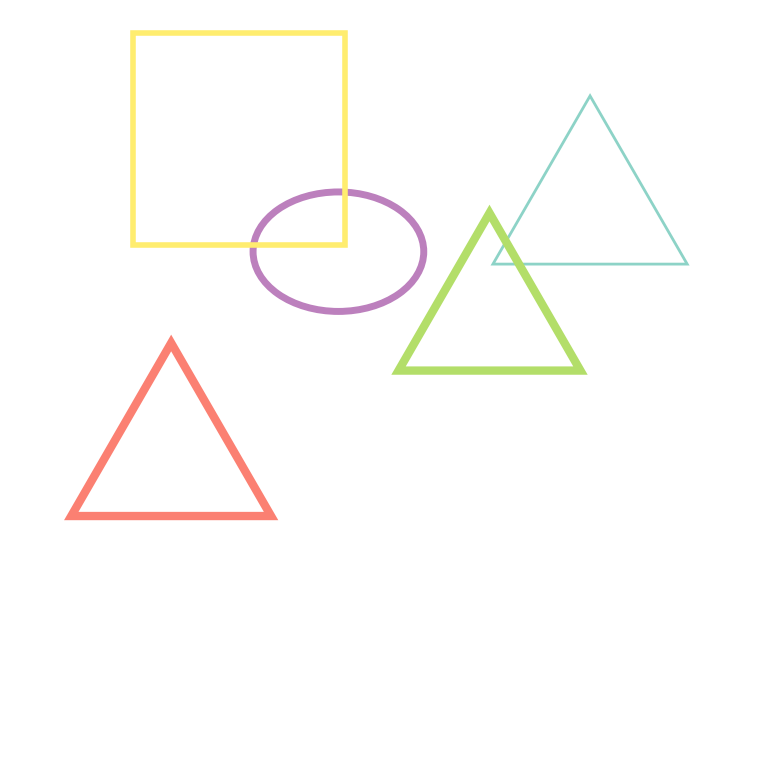[{"shape": "triangle", "thickness": 1, "radius": 0.73, "center": [0.766, 0.73]}, {"shape": "triangle", "thickness": 3, "radius": 0.75, "center": [0.222, 0.405]}, {"shape": "triangle", "thickness": 3, "radius": 0.68, "center": [0.636, 0.587]}, {"shape": "oval", "thickness": 2.5, "radius": 0.55, "center": [0.439, 0.673]}, {"shape": "square", "thickness": 2, "radius": 0.69, "center": [0.31, 0.82]}]